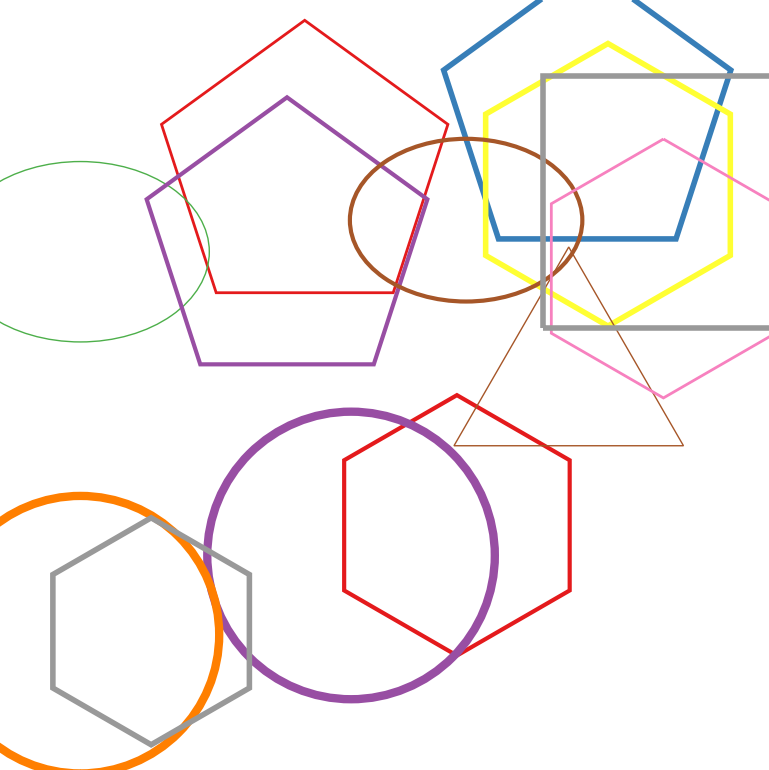[{"shape": "hexagon", "thickness": 1.5, "radius": 0.85, "center": [0.593, 0.318]}, {"shape": "pentagon", "thickness": 1, "radius": 0.98, "center": [0.396, 0.778]}, {"shape": "pentagon", "thickness": 2, "radius": 0.98, "center": [0.763, 0.848]}, {"shape": "oval", "thickness": 0.5, "radius": 0.84, "center": [0.104, 0.673]}, {"shape": "pentagon", "thickness": 1.5, "radius": 0.96, "center": [0.373, 0.682]}, {"shape": "circle", "thickness": 3, "radius": 0.93, "center": [0.456, 0.279]}, {"shape": "circle", "thickness": 3, "radius": 0.9, "center": [0.104, 0.176]}, {"shape": "hexagon", "thickness": 2, "radius": 0.92, "center": [0.79, 0.76]}, {"shape": "triangle", "thickness": 0.5, "radius": 0.86, "center": [0.739, 0.507]}, {"shape": "oval", "thickness": 1.5, "radius": 0.75, "center": [0.605, 0.714]}, {"shape": "hexagon", "thickness": 1, "radius": 0.84, "center": [0.862, 0.651]}, {"shape": "square", "thickness": 2, "radius": 0.82, "center": [0.869, 0.738]}, {"shape": "hexagon", "thickness": 2, "radius": 0.74, "center": [0.196, 0.18]}]